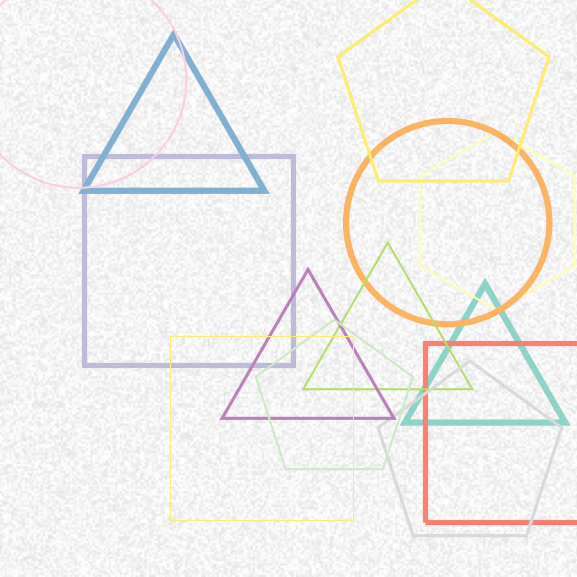[{"shape": "triangle", "thickness": 3, "radius": 0.8, "center": [0.84, 0.348]}, {"shape": "hexagon", "thickness": 1, "radius": 0.78, "center": [0.861, 0.616]}, {"shape": "square", "thickness": 2.5, "radius": 0.9, "center": [0.326, 0.549]}, {"shape": "square", "thickness": 2.5, "radius": 0.77, "center": [0.891, 0.25]}, {"shape": "triangle", "thickness": 3, "radius": 0.9, "center": [0.301, 0.759]}, {"shape": "circle", "thickness": 3, "radius": 0.88, "center": [0.775, 0.614]}, {"shape": "triangle", "thickness": 1, "radius": 0.85, "center": [0.671, 0.41]}, {"shape": "circle", "thickness": 1, "radius": 0.94, "center": [0.136, 0.861]}, {"shape": "pentagon", "thickness": 1.5, "radius": 0.84, "center": [0.814, 0.207]}, {"shape": "triangle", "thickness": 1.5, "radius": 0.86, "center": [0.533, 0.361]}, {"shape": "pentagon", "thickness": 1, "radius": 0.72, "center": [0.579, 0.303]}, {"shape": "square", "thickness": 0.5, "radius": 0.79, "center": [0.453, 0.258]}, {"shape": "pentagon", "thickness": 1.5, "radius": 0.96, "center": [0.768, 0.841]}]